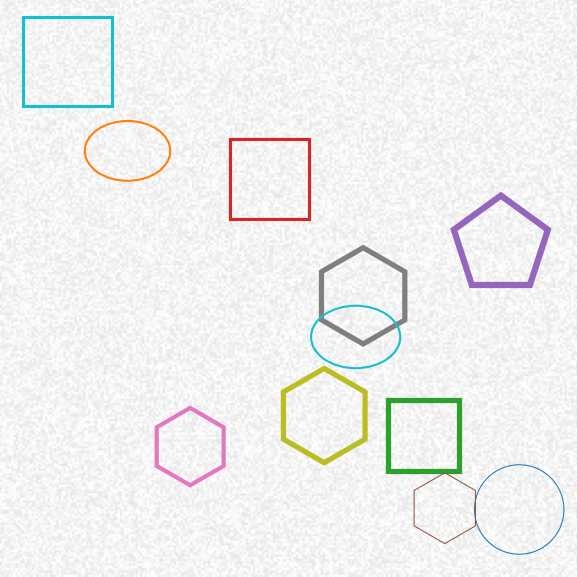[{"shape": "circle", "thickness": 0.5, "radius": 0.39, "center": [0.899, 0.117]}, {"shape": "oval", "thickness": 1, "radius": 0.37, "center": [0.221, 0.738]}, {"shape": "square", "thickness": 2.5, "radius": 0.31, "center": [0.733, 0.245]}, {"shape": "square", "thickness": 1.5, "radius": 0.35, "center": [0.467, 0.689]}, {"shape": "pentagon", "thickness": 3, "radius": 0.43, "center": [0.867, 0.575]}, {"shape": "hexagon", "thickness": 0.5, "radius": 0.31, "center": [0.77, 0.119]}, {"shape": "hexagon", "thickness": 2, "radius": 0.33, "center": [0.329, 0.226]}, {"shape": "hexagon", "thickness": 2.5, "radius": 0.42, "center": [0.629, 0.487]}, {"shape": "hexagon", "thickness": 2.5, "radius": 0.41, "center": [0.561, 0.28]}, {"shape": "oval", "thickness": 1, "radius": 0.39, "center": [0.616, 0.416]}, {"shape": "square", "thickness": 1.5, "radius": 0.38, "center": [0.117, 0.893]}]